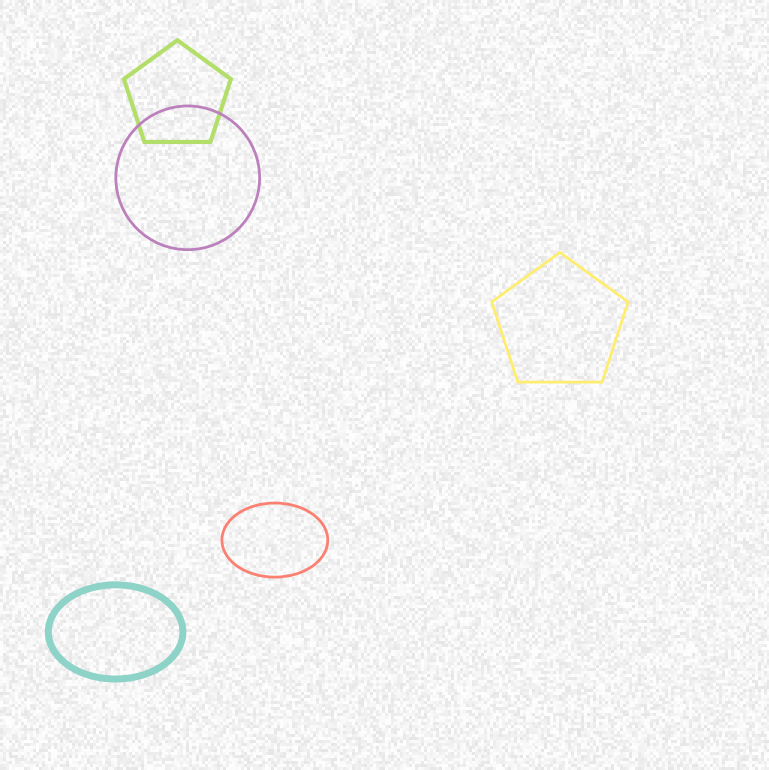[{"shape": "oval", "thickness": 2.5, "radius": 0.44, "center": [0.15, 0.179]}, {"shape": "oval", "thickness": 1, "radius": 0.34, "center": [0.357, 0.299]}, {"shape": "pentagon", "thickness": 1.5, "radius": 0.37, "center": [0.23, 0.875]}, {"shape": "circle", "thickness": 1, "radius": 0.47, "center": [0.244, 0.769]}, {"shape": "pentagon", "thickness": 1, "radius": 0.47, "center": [0.727, 0.579]}]